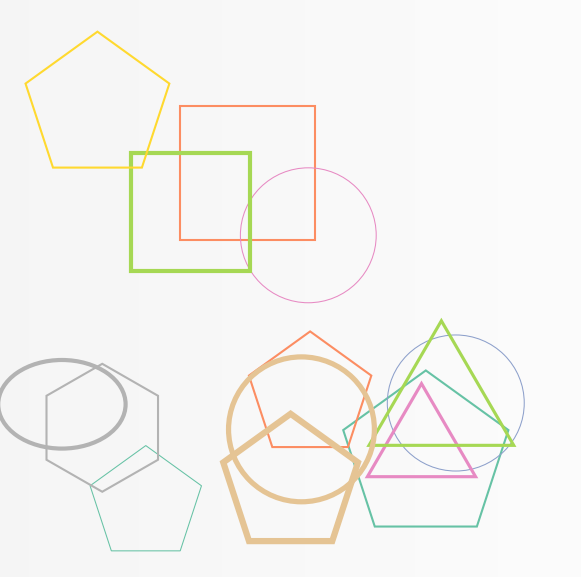[{"shape": "pentagon", "thickness": 1, "radius": 0.75, "center": [0.733, 0.208]}, {"shape": "pentagon", "thickness": 0.5, "radius": 0.5, "center": [0.251, 0.127]}, {"shape": "pentagon", "thickness": 1, "radius": 0.55, "center": [0.534, 0.315]}, {"shape": "square", "thickness": 1, "radius": 0.58, "center": [0.426, 0.7]}, {"shape": "circle", "thickness": 0.5, "radius": 0.59, "center": [0.784, 0.301]}, {"shape": "circle", "thickness": 0.5, "radius": 0.58, "center": [0.53, 0.592]}, {"shape": "triangle", "thickness": 1.5, "radius": 0.54, "center": [0.725, 0.227]}, {"shape": "triangle", "thickness": 1.5, "radius": 0.72, "center": [0.759, 0.3]}, {"shape": "square", "thickness": 2, "radius": 0.51, "center": [0.328, 0.632]}, {"shape": "pentagon", "thickness": 1, "radius": 0.65, "center": [0.168, 0.814]}, {"shape": "pentagon", "thickness": 3, "radius": 0.61, "center": [0.5, 0.161]}, {"shape": "circle", "thickness": 2.5, "radius": 0.63, "center": [0.519, 0.256]}, {"shape": "oval", "thickness": 2, "radius": 0.55, "center": [0.107, 0.299]}, {"shape": "hexagon", "thickness": 1, "radius": 0.55, "center": [0.176, 0.258]}]